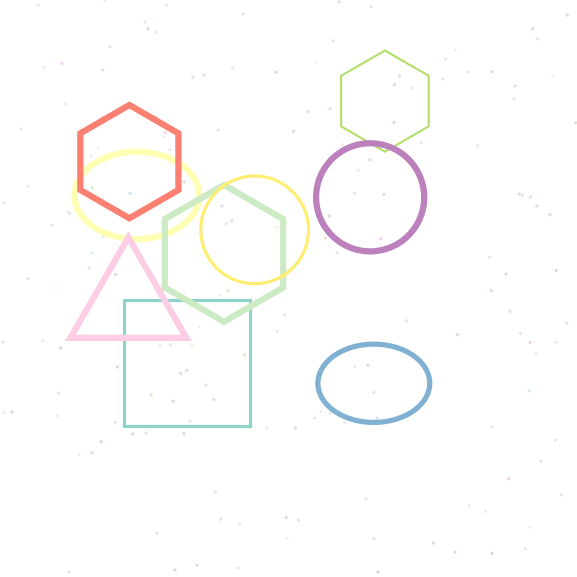[{"shape": "square", "thickness": 1.5, "radius": 0.55, "center": [0.324, 0.371]}, {"shape": "oval", "thickness": 3, "radius": 0.54, "center": [0.237, 0.661]}, {"shape": "hexagon", "thickness": 3, "radius": 0.49, "center": [0.224, 0.719]}, {"shape": "oval", "thickness": 2.5, "radius": 0.48, "center": [0.647, 0.335]}, {"shape": "hexagon", "thickness": 1, "radius": 0.44, "center": [0.666, 0.824]}, {"shape": "triangle", "thickness": 3, "radius": 0.58, "center": [0.222, 0.472]}, {"shape": "circle", "thickness": 3, "radius": 0.47, "center": [0.641, 0.657]}, {"shape": "hexagon", "thickness": 3, "radius": 0.59, "center": [0.388, 0.56]}, {"shape": "circle", "thickness": 1.5, "radius": 0.47, "center": [0.441, 0.601]}]